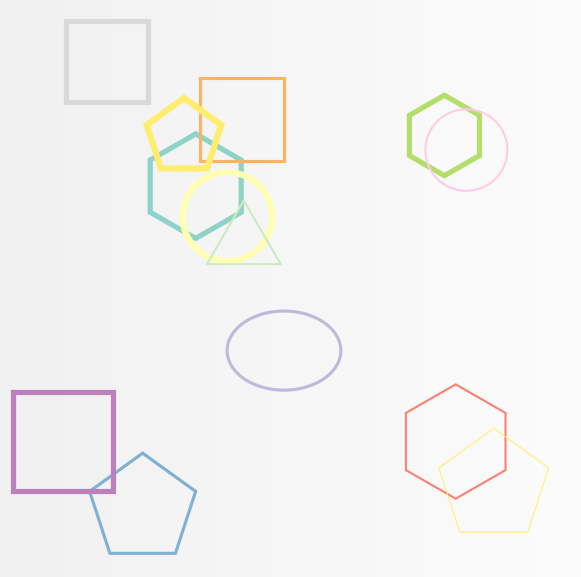[{"shape": "hexagon", "thickness": 2.5, "radius": 0.45, "center": [0.337, 0.677]}, {"shape": "circle", "thickness": 3, "radius": 0.38, "center": [0.391, 0.624]}, {"shape": "oval", "thickness": 1.5, "radius": 0.49, "center": [0.489, 0.392]}, {"shape": "hexagon", "thickness": 1, "radius": 0.49, "center": [0.784, 0.235]}, {"shape": "pentagon", "thickness": 1.5, "radius": 0.48, "center": [0.245, 0.119]}, {"shape": "square", "thickness": 1.5, "radius": 0.36, "center": [0.416, 0.792]}, {"shape": "hexagon", "thickness": 2.5, "radius": 0.35, "center": [0.765, 0.765]}, {"shape": "circle", "thickness": 1, "radius": 0.35, "center": [0.802, 0.739]}, {"shape": "square", "thickness": 2.5, "radius": 0.35, "center": [0.184, 0.893]}, {"shape": "square", "thickness": 2.5, "radius": 0.43, "center": [0.108, 0.234]}, {"shape": "triangle", "thickness": 1, "radius": 0.37, "center": [0.419, 0.578]}, {"shape": "pentagon", "thickness": 3, "radius": 0.34, "center": [0.317, 0.762]}, {"shape": "pentagon", "thickness": 0.5, "radius": 0.5, "center": [0.85, 0.158]}]